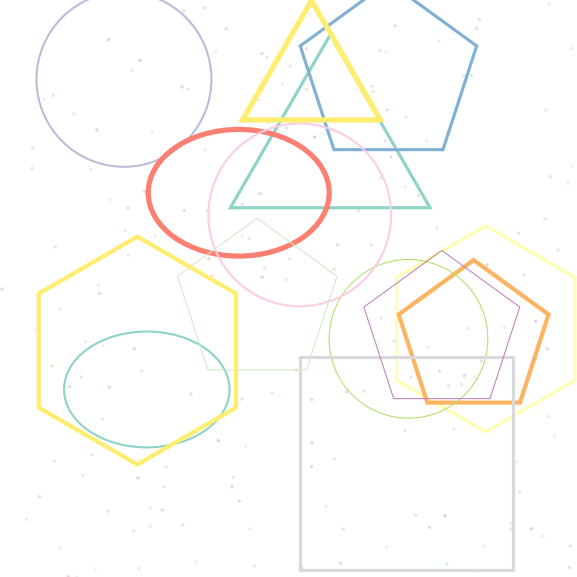[{"shape": "triangle", "thickness": 1.5, "radius": 1.0, "center": [0.572, 0.739]}, {"shape": "oval", "thickness": 1, "radius": 0.72, "center": [0.254, 0.325]}, {"shape": "hexagon", "thickness": 1.5, "radius": 0.89, "center": [0.841, 0.43]}, {"shape": "circle", "thickness": 1, "radius": 0.76, "center": [0.215, 0.862]}, {"shape": "oval", "thickness": 2.5, "radius": 0.78, "center": [0.413, 0.665]}, {"shape": "pentagon", "thickness": 1.5, "radius": 0.8, "center": [0.673, 0.87]}, {"shape": "pentagon", "thickness": 2, "radius": 0.68, "center": [0.82, 0.412]}, {"shape": "circle", "thickness": 0.5, "radius": 0.69, "center": [0.707, 0.412]}, {"shape": "circle", "thickness": 1, "radius": 0.79, "center": [0.519, 0.627]}, {"shape": "square", "thickness": 1.5, "radius": 0.92, "center": [0.704, 0.197]}, {"shape": "pentagon", "thickness": 0.5, "radius": 0.71, "center": [0.765, 0.424]}, {"shape": "pentagon", "thickness": 0.5, "radius": 0.73, "center": [0.445, 0.476]}, {"shape": "hexagon", "thickness": 2, "radius": 0.99, "center": [0.238, 0.392]}, {"shape": "triangle", "thickness": 2.5, "radius": 0.69, "center": [0.539, 0.86]}]